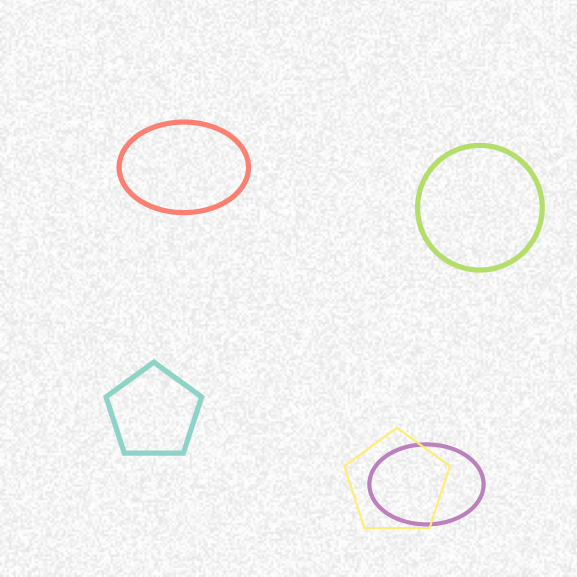[{"shape": "pentagon", "thickness": 2.5, "radius": 0.44, "center": [0.266, 0.285]}, {"shape": "oval", "thickness": 2.5, "radius": 0.56, "center": [0.318, 0.709]}, {"shape": "circle", "thickness": 2.5, "radius": 0.54, "center": [0.831, 0.639]}, {"shape": "oval", "thickness": 2, "radius": 0.49, "center": [0.739, 0.16]}, {"shape": "pentagon", "thickness": 1, "radius": 0.48, "center": [0.688, 0.162]}]